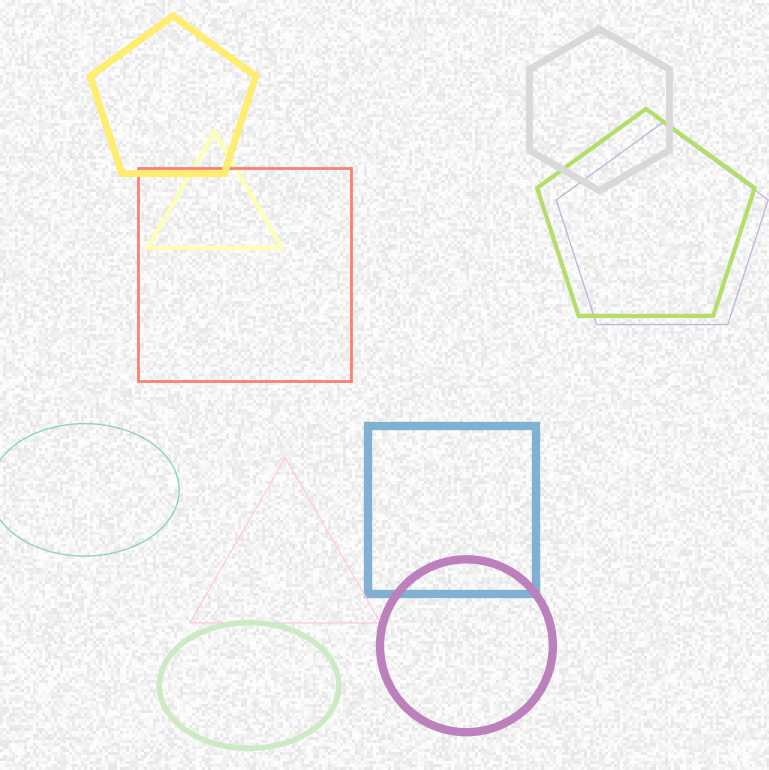[{"shape": "oval", "thickness": 0.5, "radius": 0.61, "center": [0.11, 0.364]}, {"shape": "triangle", "thickness": 1.5, "radius": 0.5, "center": [0.279, 0.729]}, {"shape": "pentagon", "thickness": 0.5, "radius": 0.72, "center": [0.86, 0.696]}, {"shape": "square", "thickness": 1, "radius": 0.69, "center": [0.317, 0.643]}, {"shape": "square", "thickness": 3, "radius": 0.55, "center": [0.588, 0.337]}, {"shape": "pentagon", "thickness": 1.5, "radius": 0.74, "center": [0.839, 0.71]}, {"shape": "triangle", "thickness": 0.5, "radius": 0.72, "center": [0.37, 0.263]}, {"shape": "hexagon", "thickness": 2.5, "radius": 0.52, "center": [0.778, 0.857]}, {"shape": "circle", "thickness": 3, "radius": 0.56, "center": [0.606, 0.161]}, {"shape": "oval", "thickness": 2, "radius": 0.58, "center": [0.323, 0.11]}, {"shape": "pentagon", "thickness": 2.5, "radius": 0.57, "center": [0.225, 0.866]}]